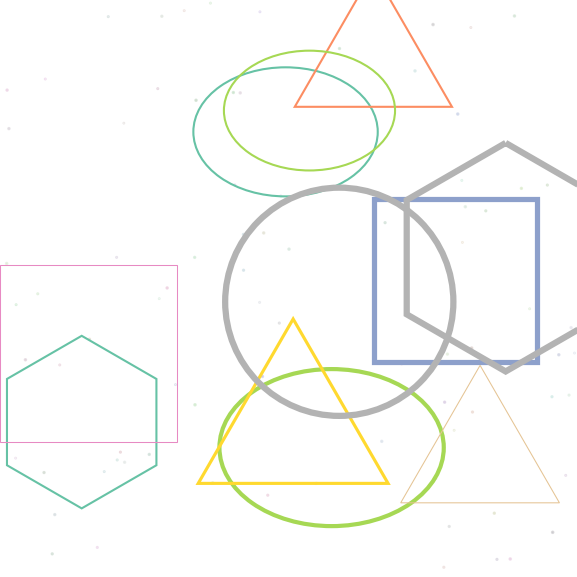[{"shape": "oval", "thickness": 1, "radius": 0.8, "center": [0.494, 0.771]}, {"shape": "hexagon", "thickness": 1, "radius": 0.75, "center": [0.141, 0.268]}, {"shape": "triangle", "thickness": 1, "radius": 0.79, "center": [0.647, 0.893]}, {"shape": "square", "thickness": 2.5, "radius": 0.7, "center": [0.788, 0.513]}, {"shape": "square", "thickness": 0.5, "radius": 0.77, "center": [0.153, 0.387]}, {"shape": "oval", "thickness": 2, "radius": 0.97, "center": [0.574, 0.224]}, {"shape": "oval", "thickness": 1, "radius": 0.74, "center": [0.536, 0.808]}, {"shape": "triangle", "thickness": 1.5, "radius": 0.95, "center": [0.508, 0.257]}, {"shape": "triangle", "thickness": 0.5, "radius": 0.79, "center": [0.831, 0.208]}, {"shape": "circle", "thickness": 3, "radius": 0.99, "center": [0.587, 0.477]}, {"shape": "hexagon", "thickness": 3, "radius": 0.99, "center": [0.876, 0.554]}]